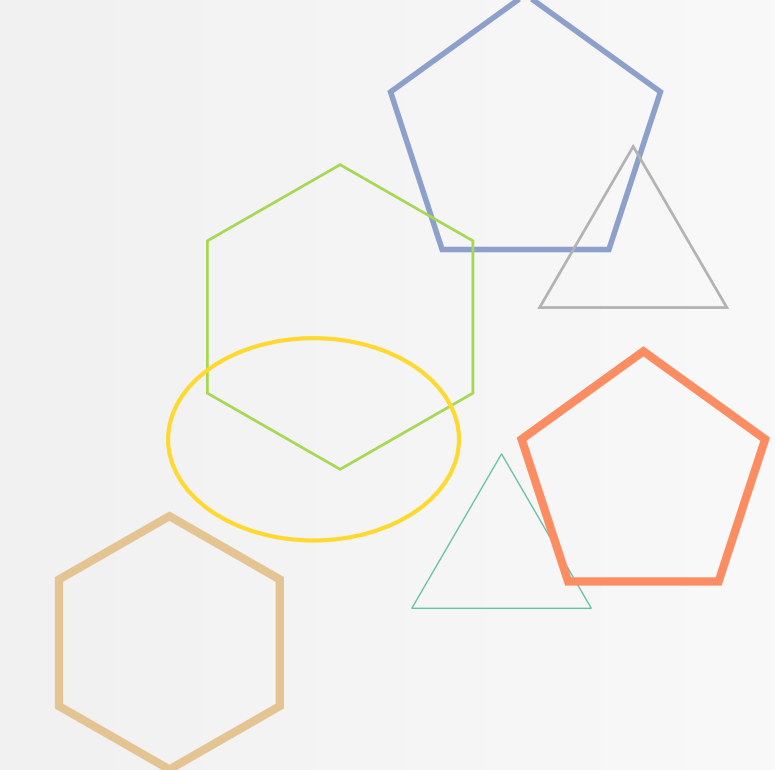[{"shape": "triangle", "thickness": 0.5, "radius": 0.67, "center": [0.647, 0.277]}, {"shape": "pentagon", "thickness": 3, "radius": 0.83, "center": [0.83, 0.379]}, {"shape": "pentagon", "thickness": 2, "radius": 0.92, "center": [0.678, 0.824]}, {"shape": "hexagon", "thickness": 1, "radius": 0.99, "center": [0.439, 0.588]}, {"shape": "oval", "thickness": 1.5, "radius": 0.94, "center": [0.405, 0.429]}, {"shape": "hexagon", "thickness": 3, "radius": 0.82, "center": [0.219, 0.165]}, {"shape": "triangle", "thickness": 1, "radius": 0.7, "center": [0.817, 0.67]}]